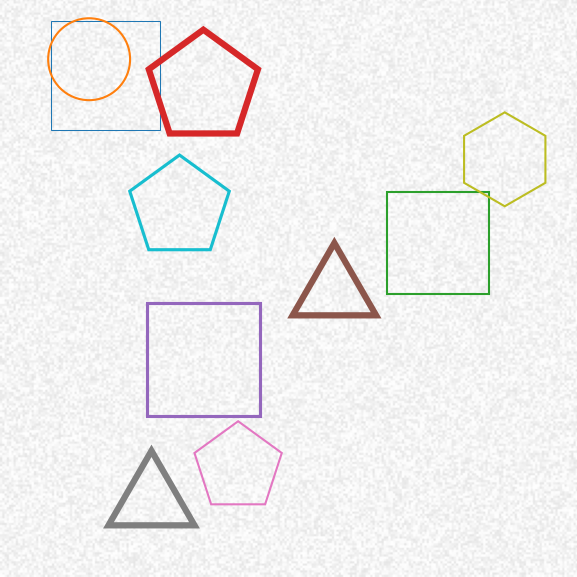[{"shape": "square", "thickness": 0.5, "radius": 0.47, "center": [0.183, 0.869]}, {"shape": "circle", "thickness": 1, "radius": 0.35, "center": [0.154, 0.897]}, {"shape": "square", "thickness": 1, "radius": 0.44, "center": [0.758, 0.578]}, {"shape": "pentagon", "thickness": 3, "radius": 0.5, "center": [0.352, 0.848]}, {"shape": "square", "thickness": 1.5, "radius": 0.49, "center": [0.352, 0.377]}, {"shape": "triangle", "thickness": 3, "radius": 0.42, "center": [0.579, 0.495]}, {"shape": "pentagon", "thickness": 1, "radius": 0.4, "center": [0.412, 0.19]}, {"shape": "triangle", "thickness": 3, "radius": 0.43, "center": [0.262, 0.132]}, {"shape": "hexagon", "thickness": 1, "radius": 0.41, "center": [0.874, 0.723]}, {"shape": "pentagon", "thickness": 1.5, "radius": 0.45, "center": [0.311, 0.64]}]